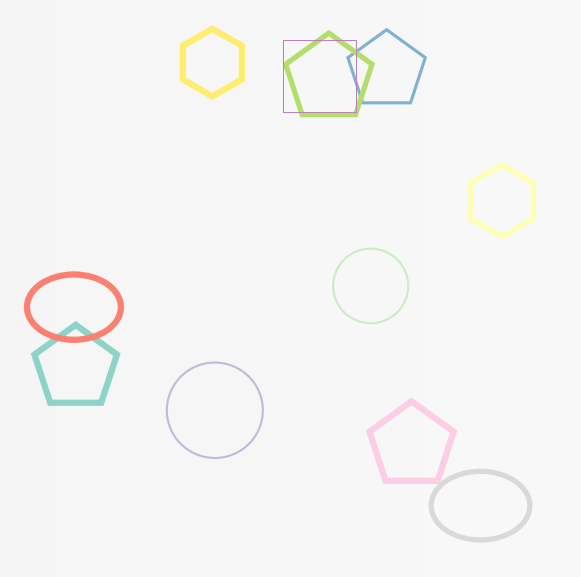[{"shape": "pentagon", "thickness": 3, "radius": 0.37, "center": [0.13, 0.362]}, {"shape": "hexagon", "thickness": 2.5, "radius": 0.31, "center": [0.864, 0.651]}, {"shape": "circle", "thickness": 1, "radius": 0.41, "center": [0.37, 0.289]}, {"shape": "oval", "thickness": 3, "radius": 0.4, "center": [0.127, 0.467]}, {"shape": "pentagon", "thickness": 1.5, "radius": 0.35, "center": [0.665, 0.878]}, {"shape": "pentagon", "thickness": 2.5, "radius": 0.39, "center": [0.566, 0.864]}, {"shape": "pentagon", "thickness": 3, "radius": 0.38, "center": [0.708, 0.228]}, {"shape": "oval", "thickness": 2.5, "radius": 0.42, "center": [0.827, 0.124]}, {"shape": "square", "thickness": 0.5, "radius": 0.31, "center": [0.55, 0.868]}, {"shape": "circle", "thickness": 1, "radius": 0.32, "center": [0.638, 0.504]}, {"shape": "hexagon", "thickness": 3, "radius": 0.29, "center": [0.365, 0.891]}]